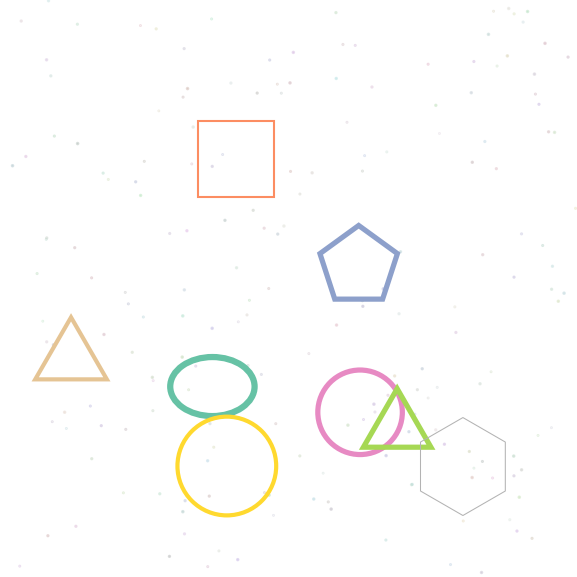[{"shape": "oval", "thickness": 3, "radius": 0.37, "center": [0.368, 0.33]}, {"shape": "square", "thickness": 1, "radius": 0.33, "center": [0.408, 0.724]}, {"shape": "pentagon", "thickness": 2.5, "radius": 0.35, "center": [0.621, 0.538]}, {"shape": "circle", "thickness": 2.5, "radius": 0.37, "center": [0.624, 0.285]}, {"shape": "triangle", "thickness": 2.5, "radius": 0.34, "center": [0.688, 0.259]}, {"shape": "circle", "thickness": 2, "radius": 0.43, "center": [0.393, 0.192]}, {"shape": "triangle", "thickness": 2, "radius": 0.36, "center": [0.123, 0.378]}, {"shape": "hexagon", "thickness": 0.5, "radius": 0.42, "center": [0.802, 0.191]}]